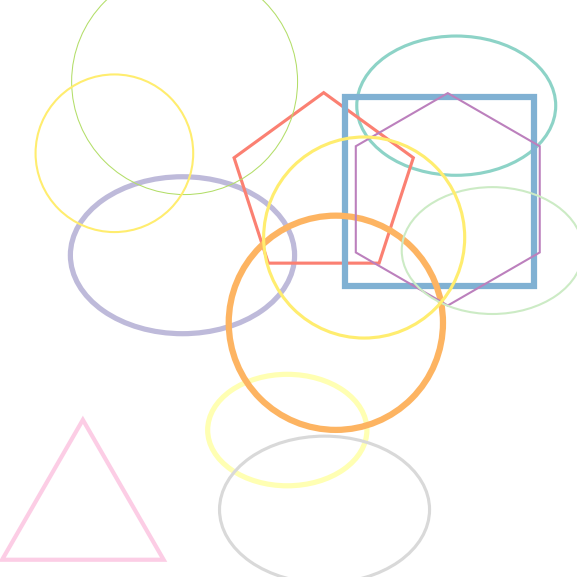[{"shape": "oval", "thickness": 1.5, "radius": 0.86, "center": [0.79, 0.816]}, {"shape": "oval", "thickness": 2.5, "radius": 0.69, "center": [0.497, 0.254]}, {"shape": "oval", "thickness": 2.5, "radius": 0.97, "center": [0.316, 0.557]}, {"shape": "pentagon", "thickness": 1.5, "radius": 0.82, "center": [0.561, 0.675]}, {"shape": "square", "thickness": 3, "radius": 0.82, "center": [0.761, 0.667]}, {"shape": "circle", "thickness": 3, "radius": 0.93, "center": [0.582, 0.44]}, {"shape": "circle", "thickness": 0.5, "radius": 0.98, "center": [0.32, 0.858]}, {"shape": "triangle", "thickness": 2, "radius": 0.81, "center": [0.143, 0.111]}, {"shape": "oval", "thickness": 1.5, "radius": 0.91, "center": [0.562, 0.117]}, {"shape": "hexagon", "thickness": 1, "radius": 0.92, "center": [0.775, 0.654]}, {"shape": "oval", "thickness": 1, "radius": 0.78, "center": [0.853, 0.565]}, {"shape": "circle", "thickness": 1.5, "radius": 0.87, "center": [0.631, 0.588]}, {"shape": "circle", "thickness": 1, "radius": 0.68, "center": [0.198, 0.734]}]